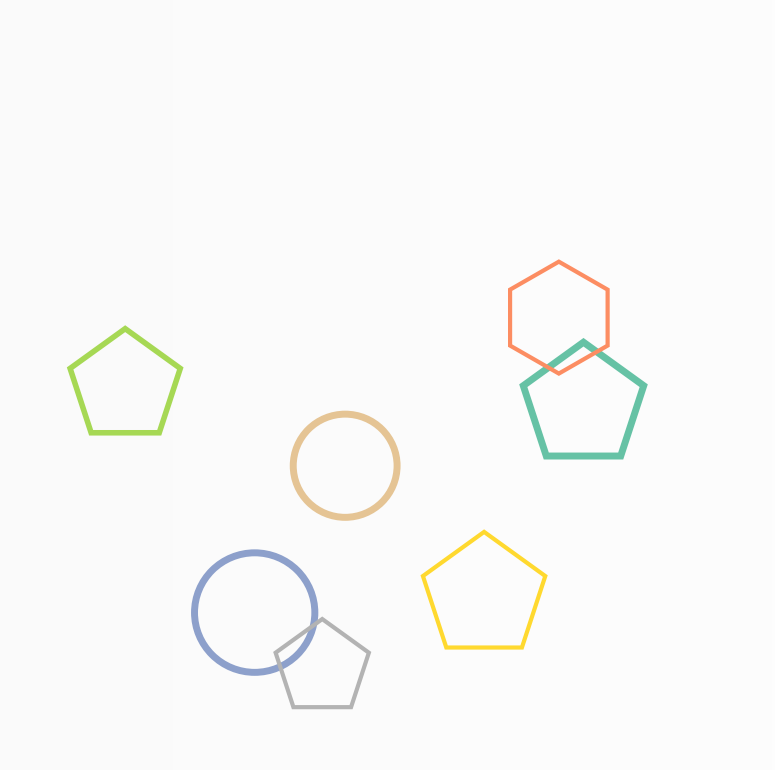[{"shape": "pentagon", "thickness": 2.5, "radius": 0.41, "center": [0.753, 0.474]}, {"shape": "hexagon", "thickness": 1.5, "radius": 0.36, "center": [0.721, 0.588]}, {"shape": "circle", "thickness": 2.5, "radius": 0.39, "center": [0.329, 0.204]}, {"shape": "pentagon", "thickness": 2, "radius": 0.37, "center": [0.162, 0.498]}, {"shape": "pentagon", "thickness": 1.5, "radius": 0.42, "center": [0.625, 0.226]}, {"shape": "circle", "thickness": 2.5, "radius": 0.34, "center": [0.445, 0.395]}, {"shape": "pentagon", "thickness": 1.5, "radius": 0.32, "center": [0.416, 0.133]}]